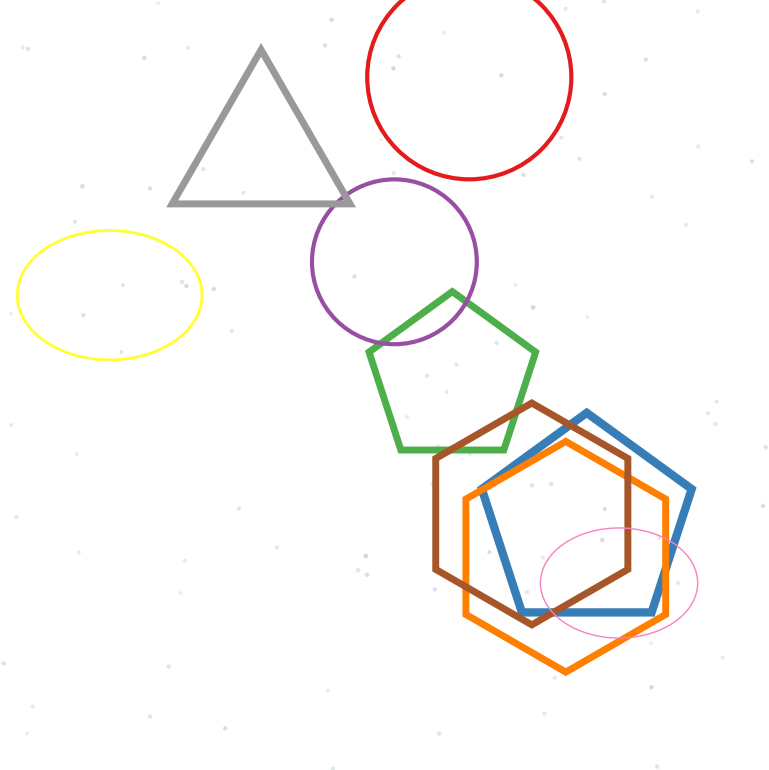[{"shape": "circle", "thickness": 1.5, "radius": 0.66, "center": [0.609, 0.9]}, {"shape": "pentagon", "thickness": 3, "radius": 0.72, "center": [0.762, 0.321]}, {"shape": "pentagon", "thickness": 2.5, "radius": 0.57, "center": [0.587, 0.508]}, {"shape": "circle", "thickness": 1.5, "radius": 0.54, "center": [0.512, 0.66]}, {"shape": "hexagon", "thickness": 2.5, "radius": 0.75, "center": [0.735, 0.277]}, {"shape": "oval", "thickness": 1, "radius": 0.6, "center": [0.142, 0.617]}, {"shape": "hexagon", "thickness": 2.5, "radius": 0.72, "center": [0.691, 0.333]}, {"shape": "oval", "thickness": 0.5, "radius": 0.51, "center": [0.804, 0.243]}, {"shape": "triangle", "thickness": 2.5, "radius": 0.67, "center": [0.339, 0.802]}]